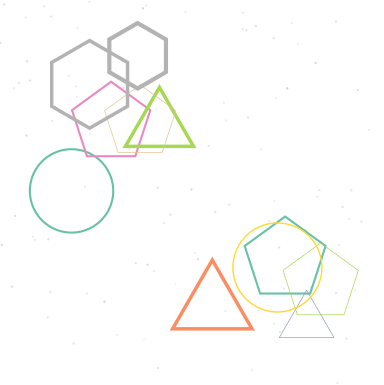[{"shape": "pentagon", "thickness": 1.5, "radius": 0.55, "center": [0.741, 0.327]}, {"shape": "circle", "thickness": 1.5, "radius": 0.54, "center": [0.186, 0.504]}, {"shape": "triangle", "thickness": 2.5, "radius": 0.6, "center": [0.551, 0.205]}, {"shape": "triangle", "thickness": 0.5, "radius": 0.41, "center": [0.797, 0.164]}, {"shape": "pentagon", "thickness": 1.5, "radius": 0.53, "center": [0.289, 0.681]}, {"shape": "triangle", "thickness": 2.5, "radius": 0.51, "center": [0.414, 0.671]}, {"shape": "pentagon", "thickness": 0.5, "radius": 0.51, "center": [0.833, 0.266]}, {"shape": "circle", "thickness": 1, "radius": 0.58, "center": [0.721, 0.305]}, {"shape": "pentagon", "thickness": 0.5, "radius": 0.49, "center": [0.364, 0.682]}, {"shape": "hexagon", "thickness": 3, "radius": 0.42, "center": [0.357, 0.855]}, {"shape": "hexagon", "thickness": 2.5, "radius": 0.57, "center": [0.233, 0.781]}]